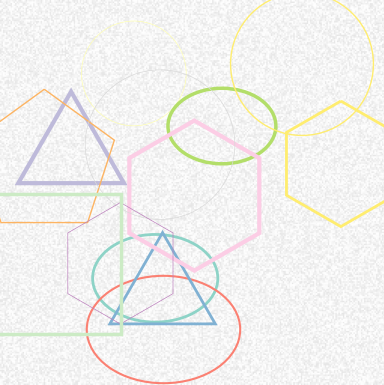[{"shape": "oval", "thickness": 2, "radius": 0.81, "center": [0.403, 0.277]}, {"shape": "circle", "thickness": 0.5, "radius": 0.68, "center": [0.348, 0.809]}, {"shape": "triangle", "thickness": 3, "radius": 0.79, "center": [0.185, 0.603]}, {"shape": "oval", "thickness": 1.5, "radius": 1.0, "center": [0.425, 0.144]}, {"shape": "triangle", "thickness": 2, "radius": 0.79, "center": [0.422, 0.238]}, {"shape": "pentagon", "thickness": 1, "radius": 0.96, "center": [0.115, 0.577]}, {"shape": "oval", "thickness": 2.5, "radius": 0.7, "center": [0.576, 0.673]}, {"shape": "hexagon", "thickness": 3, "radius": 0.97, "center": [0.505, 0.492]}, {"shape": "circle", "thickness": 0.5, "radius": 0.97, "center": [0.416, 0.624]}, {"shape": "hexagon", "thickness": 0.5, "radius": 0.79, "center": [0.313, 0.316]}, {"shape": "square", "thickness": 2.5, "radius": 0.91, "center": [0.134, 0.315]}, {"shape": "hexagon", "thickness": 2, "radius": 0.82, "center": [0.885, 0.575]}, {"shape": "circle", "thickness": 1, "radius": 0.93, "center": [0.784, 0.834]}]